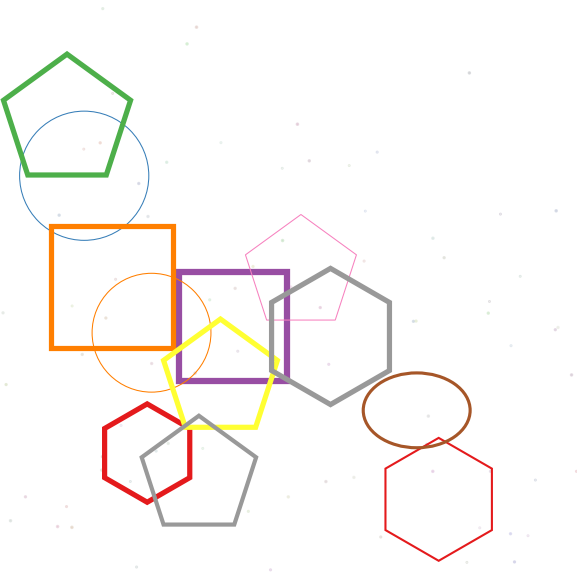[{"shape": "hexagon", "thickness": 1, "radius": 0.53, "center": [0.76, 0.134]}, {"shape": "hexagon", "thickness": 2.5, "radius": 0.43, "center": [0.255, 0.215]}, {"shape": "circle", "thickness": 0.5, "radius": 0.56, "center": [0.146, 0.695]}, {"shape": "pentagon", "thickness": 2.5, "radius": 0.58, "center": [0.116, 0.79]}, {"shape": "square", "thickness": 3, "radius": 0.47, "center": [0.404, 0.433]}, {"shape": "square", "thickness": 2.5, "radius": 0.53, "center": [0.195, 0.503]}, {"shape": "circle", "thickness": 0.5, "radius": 0.51, "center": [0.262, 0.423]}, {"shape": "pentagon", "thickness": 2.5, "radius": 0.52, "center": [0.382, 0.343]}, {"shape": "oval", "thickness": 1.5, "radius": 0.46, "center": [0.722, 0.289]}, {"shape": "pentagon", "thickness": 0.5, "radius": 0.51, "center": [0.521, 0.527]}, {"shape": "hexagon", "thickness": 2.5, "radius": 0.59, "center": [0.572, 0.416]}, {"shape": "pentagon", "thickness": 2, "radius": 0.52, "center": [0.344, 0.175]}]